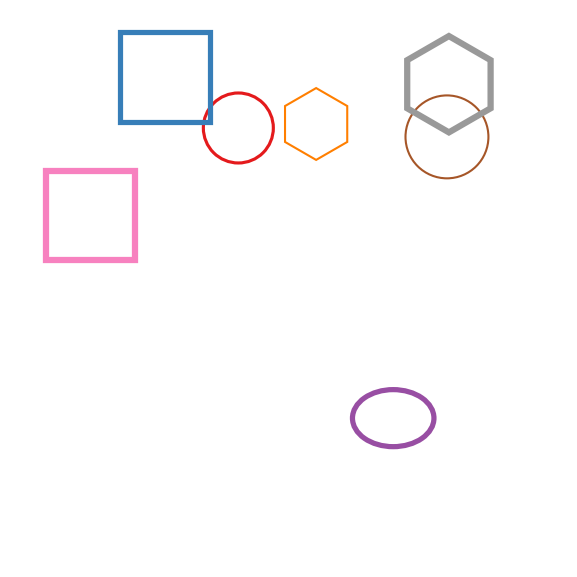[{"shape": "circle", "thickness": 1.5, "radius": 0.3, "center": [0.413, 0.778]}, {"shape": "square", "thickness": 2.5, "radius": 0.39, "center": [0.286, 0.866]}, {"shape": "oval", "thickness": 2.5, "radius": 0.35, "center": [0.681, 0.275]}, {"shape": "hexagon", "thickness": 1, "radius": 0.31, "center": [0.547, 0.784]}, {"shape": "circle", "thickness": 1, "radius": 0.36, "center": [0.774, 0.762]}, {"shape": "square", "thickness": 3, "radius": 0.39, "center": [0.157, 0.627]}, {"shape": "hexagon", "thickness": 3, "radius": 0.42, "center": [0.777, 0.853]}]